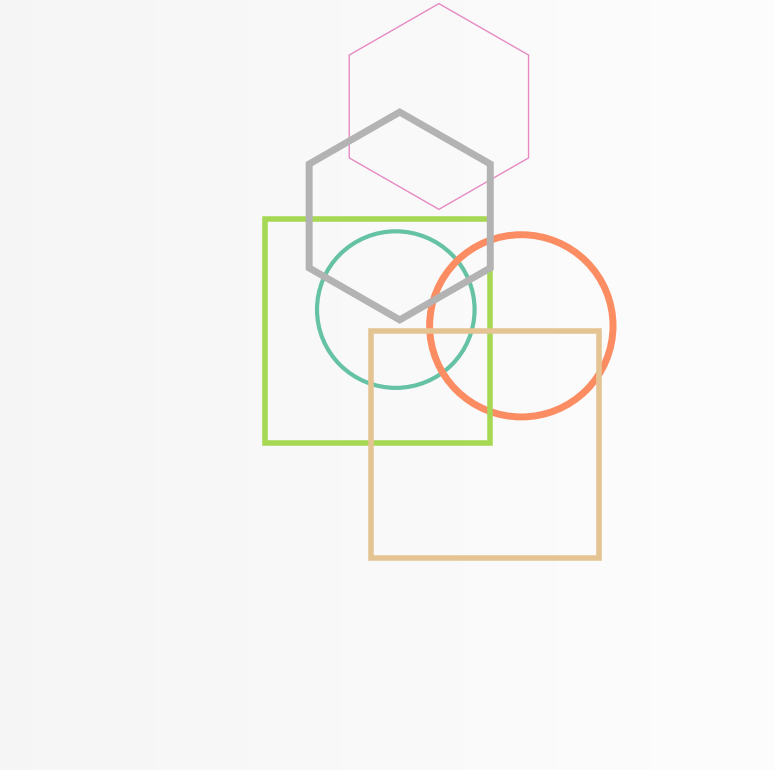[{"shape": "circle", "thickness": 1.5, "radius": 0.51, "center": [0.511, 0.598]}, {"shape": "circle", "thickness": 2.5, "radius": 0.59, "center": [0.673, 0.577]}, {"shape": "hexagon", "thickness": 0.5, "radius": 0.67, "center": [0.566, 0.862]}, {"shape": "square", "thickness": 2, "radius": 0.73, "center": [0.487, 0.57]}, {"shape": "square", "thickness": 2, "radius": 0.74, "center": [0.626, 0.423]}, {"shape": "hexagon", "thickness": 2.5, "radius": 0.67, "center": [0.516, 0.719]}]